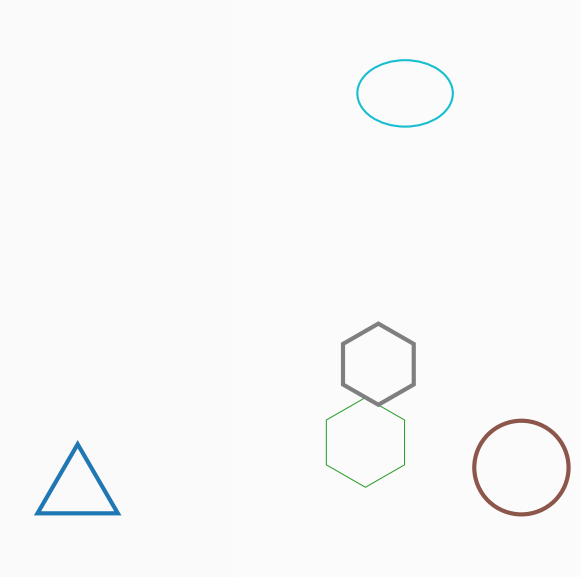[{"shape": "triangle", "thickness": 2, "radius": 0.4, "center": [0.134, 0.15]}, {"shape": "hexagon", "thickness": 0.5, "radius": 0.39, "center": [0.629, 0.233]}, {"shape": "circle", "thickness": 2, "radius": 0.41, "center": [0.897, 0.189]}, {"shape": "hexagon", "thickness": 2, "radius": 0.35, "center": [0.651, 0.368]}, {"shape": "oval", "thickness": 1, "radius": 0.41, "center": [0.697, 0.837]}]